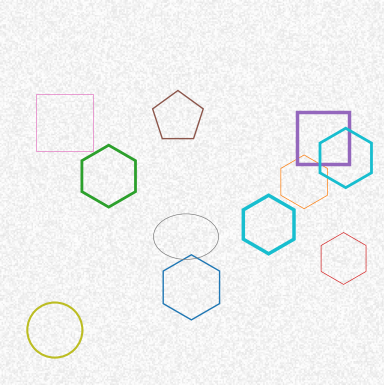[{"shape": "hexagon", "thickness": 1, "radius": 0.42, "center": [0.497, 0.254]}, {"shape": "hexagon", "thickness": 0.5, "radius": 0.35, "center": [0.79, 0.528]}, {"shape": "hexagon", "thickness": 2, "radius": 0.4, "center": [0.282, 0.542]}, {"shape": "hexagon", "thickness": 0.5, "radius": 0.34, "center": [0.892, 0.329]}, {"shape": "square", "thickness": 2.5, "radius": 0.34, "center": [0.839, 0.642]}, {"shape": "pentagon", "thickness": 1, "radius": 0.35, "center": [0.462, 0.696]}, {"shape": "square", "thickness": 0.5, "radius": 0.37, "center": [0.167, 0.683]}, {"shape": "oval", "thickness": 0.5, "radius": 0.42, "center": [0.483, 0.385]}, {"shape": "circle", "thickness": 1.5, "radius": 0.36, "center": [0.142, 0.143]}, {"shape": "hexagon", "thickness": 2.5, "radius": 0.38, "center": [0.698, 0.417]}, {"shape": "hexagon", "thickness": 2, "radius": 0.39, "center": [0.898, 0.59]}]